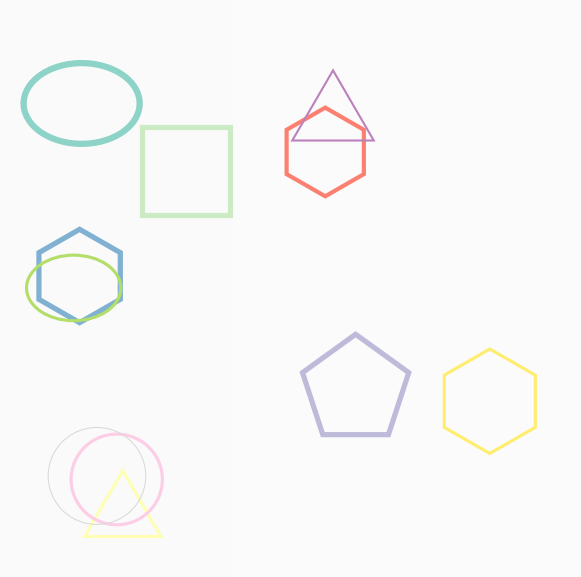[{"shape": "oval", "thickness": 3, "radius": 0.5, "center": [0.14, 0.82]}, {"shape": "triangle", "thickness": 1.5, "radius": 0.38, "center": [0.211, 0.108]}, {"shape": "pentagon", "thickness": 2.5, "radius": 0.48, "center": [0.612, 0.324]}, {"shape": "hexagon", "thickness": 2, "radius": 0.38, "center": [0.56, 0.736]}, {"shape": "hexagon", "thickness": 2.5, "radius": 0.4, "center": [0.137, 0.521]}, {"shape": "oval", "thickness": 1.5, "radius": 0.41, "center": [0.127, 0.501]}, {"shape": "circle", "thickness": 1.5, "radius": 0.39, "center": [0.201, 0.169]}, {"shape": "circle", "thickness": 0.5, "radius": 0.42, "center": [0.167, 0.175]}, {"shape": "triangle", "thickness": 1, "radius": 0.4, "center": [0.573, 0.796]}, {"shape": "square", "thickness": 2.5, "radius": 0.38, "center": [0.32, 0.703]}, {"shape": "hexagon", "thickness": 1.5, "radius": 0.45, "center": [0.843, 0.304]}]